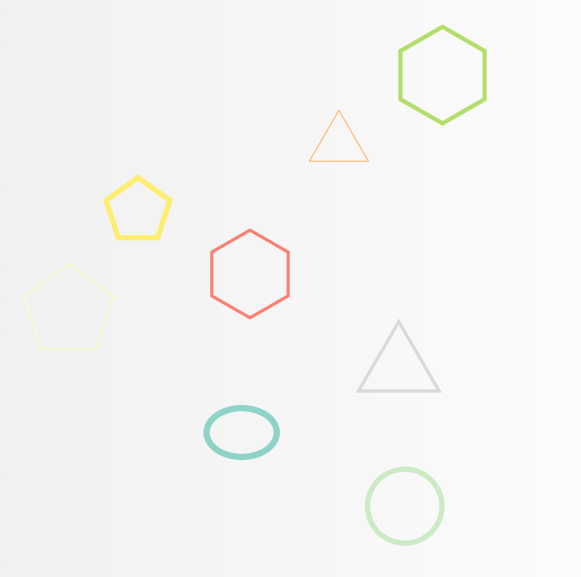[{"shape": "oval", "thickness": 3, "radius": 0.3, "center": [0.416, 0.25]}, {"shape": "pentagon", "thickness": 0.5, "radius": 0.4, "center": [0.118, 0.461]}, {"shape": "hexagon", "thickness": 1.5, "radius": 0.38, "center": [0.43, 0.525]}, {"shape": "triangle", "thickness": 0.5, "radius": 0.29, "center": [0.583, 0.749]}, {"shape": "hexagon", "thickness": 2, "radius": 0.42, "center": [0.761, 0.869]}, {"shape": "triangle", "thickness": 1.5, "radius": 0.4, "center": [0.686, 0.362]}, {"shape": "circle", "thickness": 2.5, "radius": 0.32, "center": [0.696, 0.123]}, {"shape": "pentagon", "thickness": 2.5, "radius": 0.29, "center": [0.237, 0.634]}]